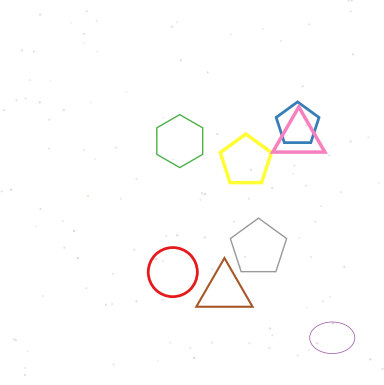[{"shape": "circle", "thickness": 2, "radius": 0.32, "center": [0.449, 0.293]}, {"shape": "pentagon", "thickness": 2, "radius": 0.29, "center": [0.773, 0.677]}, {"shape": "hexagon", "thickness": 1, "radius": 0.34, "center": [0.467, 0.634]}, {"shape": "oval", "thickness": 0.5, "radius": 0.29, "center": [0.863, 0.123]}, {"shape": "pentagon", "thickness": 2.5, "radius": 0.35, "center": [0.639, 0.582]}, {"shape": "triangle", "thickness": 1.5, "radius": 0.42, "center": [0.583, 0.245]}, {"shape": "triangle", "thickness": 2.5, "radius": 0.39, "center": [0.776, 0.644]}, {"shape": "pentagon", "thickness": 1, "radius": 0.38, "center": [0.671, 0.357]}]